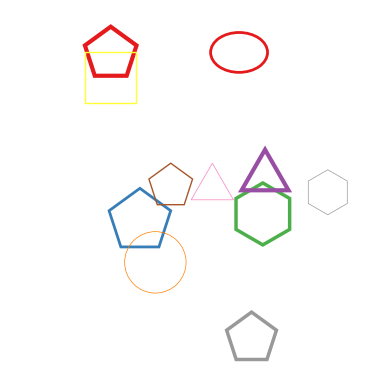[{"shape": "pentagon", "thickness": 3, "radius": 0.35, "center": [0.288, 0.86]}, {"shape": "oval", "thickness": 2, "radius": 0.37, "center": [0.621, 0.864]}, {"shape": "pentagon", "thickness": 2, "radius": 0.42, "center": [0.363, 0.427]}, {"shape": "hexagon", "thickness": 2.5, "radius": 0.4, "center": [0.683, 0.444]}, {"shape": "triangle", "thickness": 3, "radius": 0.35, "center": [0.688, 0.541]}, {"shape": "circle", "thickness": 0.5, "radius": 0.4, "center": [0.404, 0.319]}, {"shape": "square", "thickness": 1, "radius": 0.33, "center": [0.286, 0.799]}, {"shape": "pentagon", "thickness": 1, "radius": 0.3, "center": [0.443, 0.516]}, {"shape": "triangle", "thickness": 0.5, "radius": 0.32, "center": [0.551, 0.513]}, {"shape": "hexagon", "thickness": 0.5, "radius": 0.29, "center": [0.851, 0.501]}, {"shape": "pentagon", "thickness": 2.5, "radius": 0.34, "center": [0.653, 0.121]}]